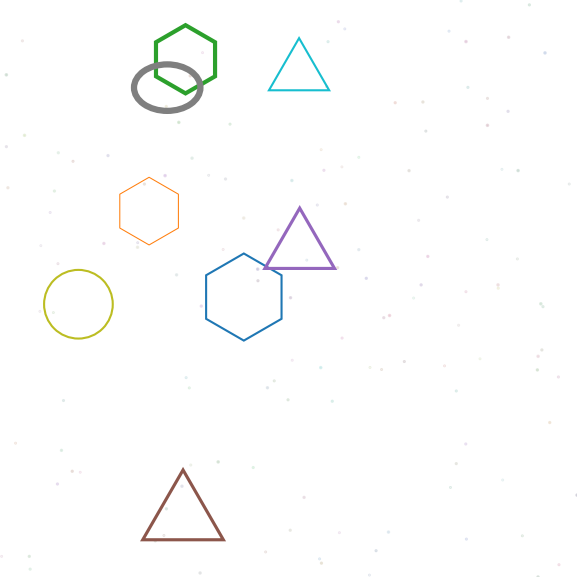[{"shape": "hexagon", "thickness": 1, "radius": 0.38, "center": [0.422, 0.485]}, {"shape": "hexagon", "thickness": 0.5, "radius": 0.29, "center": [0.258, 0.634]}, {"shape": "hexagon", "thickness": 2, "radius": 0.3, "center": [0.321, 0.896]}, {"shape": "triangle", "thickness": 1.5, "radius": 0.35, "center": [0.519, 0.569]}, {"shape": "triangle", "thickness": 1.5, "radius": 0.4, "center": [0.317, 0.105]}, {"shape": "oval", "thickness": 3, "radius": 0.29, "center": [0.29, 0.847]}, {"shape": "circle", "thickness": 1, "radius": 0.3, "center": [0.136, 0.472]}, {"shape": "triangle", "thickness": 1, "radius": 0.3, "center": [0.518, 0.873]}]